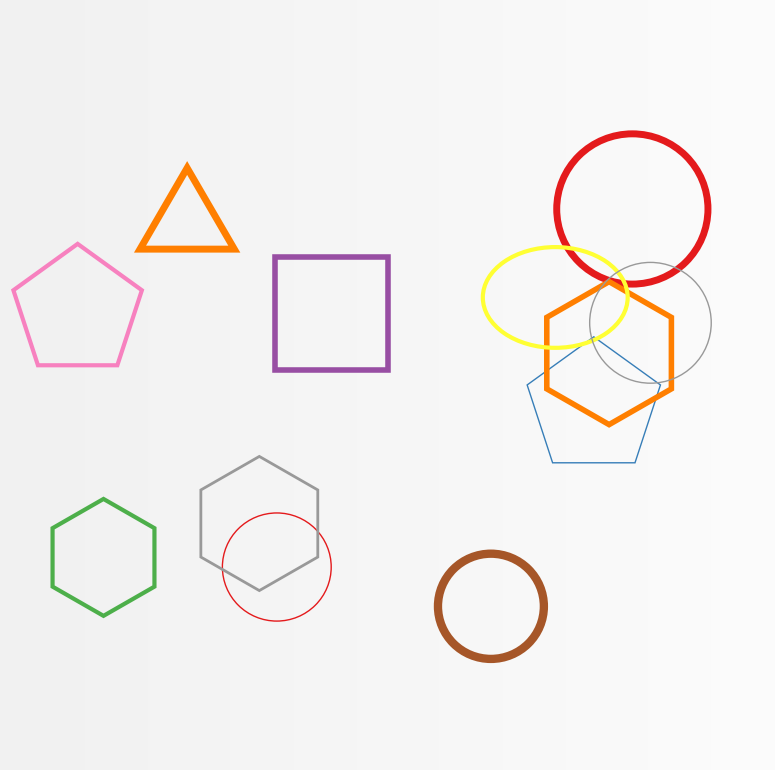[{"shape": "circle", "thickness": 0.5, "radius": 0.35, "center": [0.357, 0.264]}, {"shape": "circle", "thickness": 2.5, "radius": 0.49, "center": [0.816, 0.729]}, {"shape": "pentagon", "thickness": 0.5, "radius": 0.45, "center": [0.766, 0.472]}, {"shape": "hexagon", "thickness": 1.5, "radius": 0.38, "center": [0.134, 0.276]}, {"shape": "square", "thickness": 2, "radius": 0.36, "center": [0.428, 0.593]}, {"shape": "triangle", "thickness": 2.5, "radius": 0.35, "center": [0.241, 0.712]}, {"shape": "hexagon", "thickness": 2, "radius": 0.46, "center": [0.786, 0.541]}, {"shape": "oval", "thickness": 1.5, "radius": 0.47, "center": [0.716, 0.614]}, {"shape": "circle", "thickness": 3, "radius": 0.34, "center": [0.633, 0.213]}, {"shape": "pentagon", "thickness": 1.5, "radius": 0.44, "center": [0.1, 0.596]}, {"shape": "hexagon", "thickness": 1, "radius": 0.44, "center": [0.335, 0.32]}, {"shape": "circle", "thickness": 0.5, "radius": 0.39, "center": [0.839, 0.581]}]